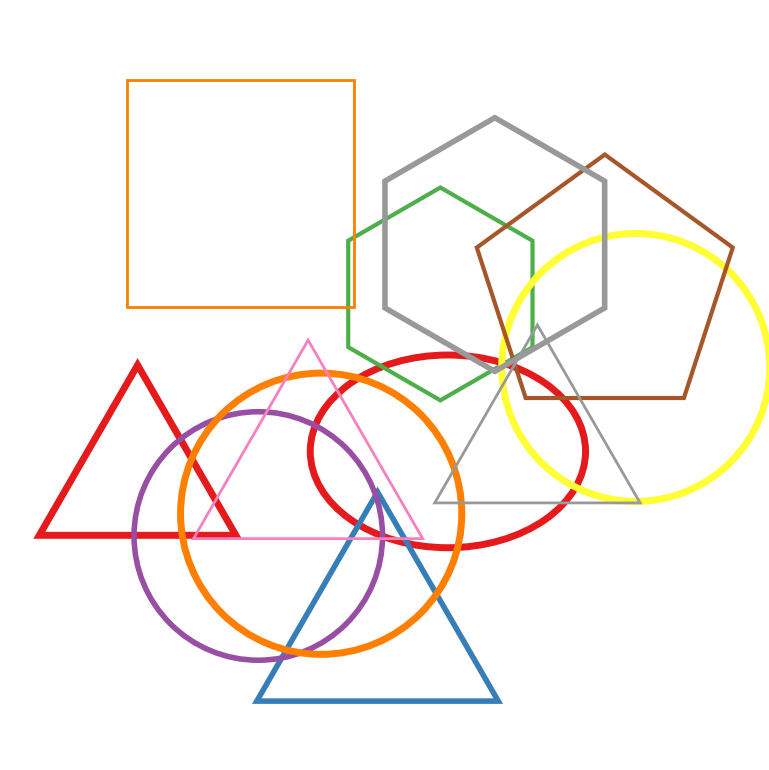[{"shape": "triangle", "thickness": 2.5, "radius": 0.74, "center": [0.179, 0.378]}, {"shape": "oval", "thickness": 2.5, "radius": 0.89, "center": [0.582, 0.414]}, {"shape": "triangle", "thickness": 2, "radius": 0.91, "center": [0.49, 0.18]}, {"shape": "hexagon", "thickness": 1.5, "radius": 0.69, "center": [0.572, 0.618]}, {"shape": "circle", "thickness": 2, "radius": 0.81, "center": [0.335, 0.304]}, {"shape": "square", "thickness": 1, "radius": 0.74, "center": [0.313, 0.749]}, {"shape": "circle", "thickness": 2.5, "radius": 0.91, "center": [0.417, 0.333]}, {"shape": "circle", "thickness": 2.5, "radius": 0.87, "center": [0.826, 0.523]}, {"shape": "pentagon", "thickness": 1.5, "radius": 0.87, "center": [0.785, 0.625]}, {"shape": "triangle", "thickness": 1, "radius": 0.86, "center": [0.4, 0.386]}, {"shape": "triangle", "thickness": 1, "radius": 0.77, "center": [0.698, 0.424]}, {"shape": "hexagon", "thickness": 2, "radius": 0.82, "center": [0.643, 0.682]}]